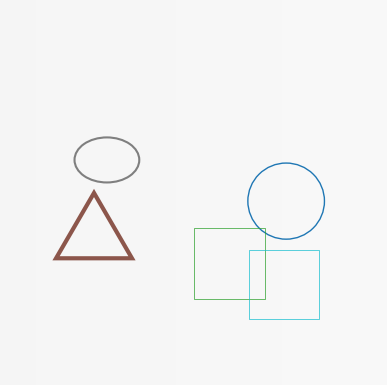[{"shape": "circle", "thickness": 1, "radius": 0.49, "center": [0.738, 0.478]}, {"shape": "square", "thickness": 0.5, "radius": 0.46, "center": [0.593, 0.315]}, {"shape": "triangle", "thickness": 3, "radius": 0.57, "center": [0.243, 0.386]}, {"shape": "oval", "thickness": 1.5, "radius": 0.42, "center": [0.276, 0.585]}, {"shape": "square", "thickness": 0.5, "radius": 0.45, "center": [0.733, 0.261]}]